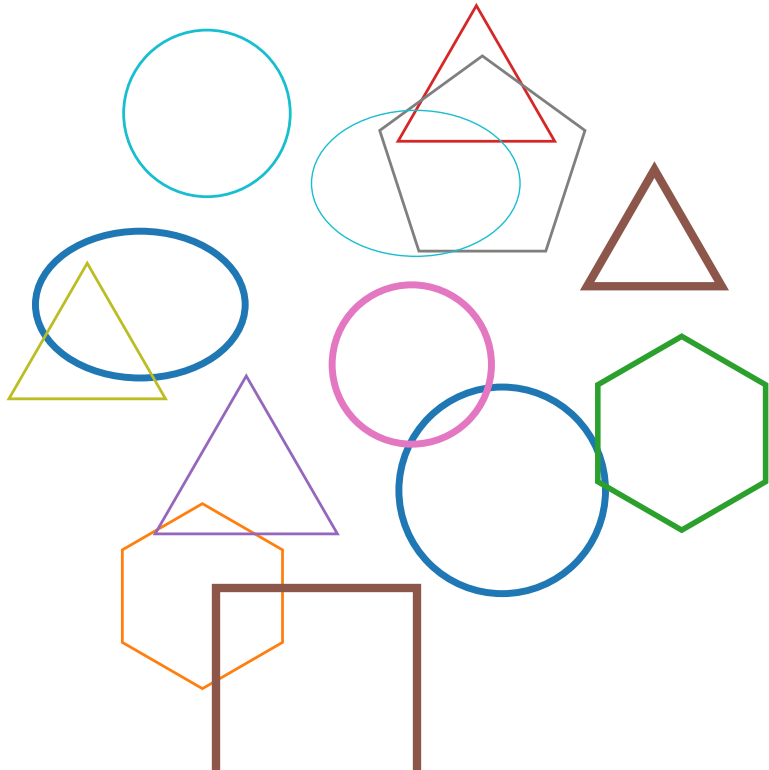[{"shape": "oval", "thickness": 2.5, "radius": 0.68, "center": [0.182, 0.604]}, {"shape": "circle", "thickness": 2.5, "radius": 0.67, "center": [0.652, 0.363]}, {"shape": "hexagon", "thickness": 1, "radius": 0.6, "center": [0.263, 0.226]}, {"shape": "hexagon", "thickness": 2, "radius": 0.63, "center": [0.885, 0.437]}, {"shape": "triangle", "thickness": 1, "radius": 0.59, "center": [0.619, 0.875]}, {"shape": "triangle", "thickness": 1, "radius": 0.68, "center": [0.32, 0.375]}, {"shape": "square", "thickness": 3, "radius": 0.65, "center": [0.411, 0.106]}, {"shape": "triangle", "thickness": 3, "radius": 0.51, "center": [0.85, 0.679]}, {"shape": "circle", "thickness": 2.5, "radius": 0.52, "center": [0.535, 0.527]}, {"shape": "pentagon", "thickness": 1, "radius": 0.7, "center": [0.626, 0.787]}, {"shape": "triangle", "thickness": 1, "radius": 0.59, "center": [0.113, 0.541]}, {"shape": "oval", "thickness": 0.5, "radius": 0.68, "center": [0.54, 0.762]}, {"shape": "circle", "thickness": 1, "radius": 0.54, "center": [0.269, 0.853]}]